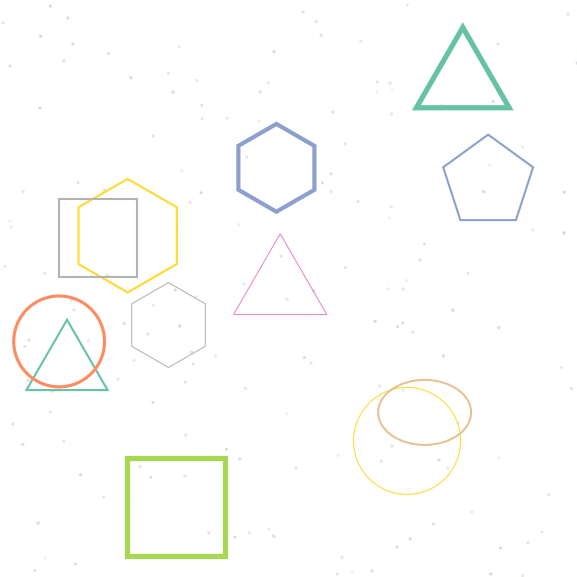[{"shape": "triangle", "thickness": 2.5, "radius": 0.46, "center": [0.801, 0.859]}, {"shape": "triangle", "thickness": 1, "radius": 0.41, "center": [0.116, 0.364]}, {"shape": "circle", "thickness": 1.5, "radius": 0.39, "center": [0.102, 0.408]}, {"shape": "pentagon", "thickness": 1, "radius": 0.41, "center": [0.845, 0.684]}, {"shape": "hexagon", "thickness": 2, "radius": 0.38, "center": [0.479, 0.709]}, {"shape": "triangle", "thickness": 0.5, "radius": 0.47, "center": [0.485, 0.501]}, {"shape": "square", "thickness": 2.5, "radius": 0.43, "center": [0.305, 0.121]}, {"shape": "hexagon", "thickness": 1, "radius": 0.49, "center": [0.221, 0.591]}, {"shape": "circle", "thickness": 0.5, "radius": 0.46, "center": [0.705, 0.236]}, {"shape": "oval", "thickness": 1, "radius": 0.4, "center": [0.735, 0.285]}, {"shape": "hexagon", "thickness": 0.5, "radius": 0.37, "center": [0.292, 0.436]}, {"shape": "square", "thickness": 1, "radius": 0.34, "center": [0.169, 0.587]}]